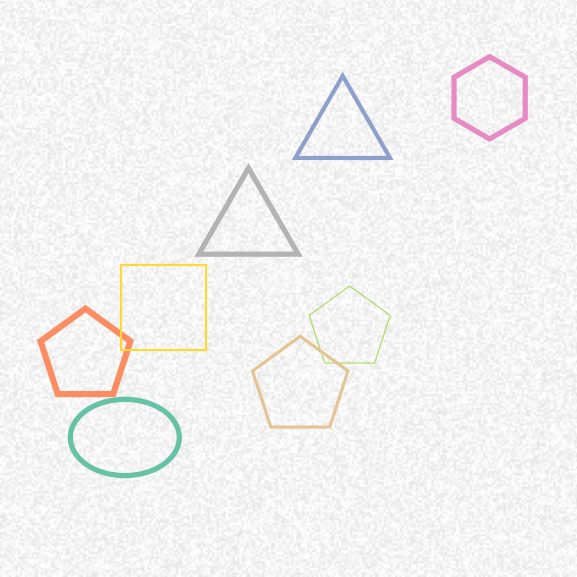[{"shape": "oval", "thickness": 2.5, "radius": 0.47, "center": [0.216, 0.242]}, {"shape": "pentagon", "thickness": 3, "radius": 0.41, "center": [0.148, 0.383]}, {"shape": "triangle", "thickness": 2, "radius": 0.47, "center": [0.593, 0.773]}, {"shape": "hexagon", "thickness": 2.5, "radius": 0.36, "center": [0.848, 0.83]}, {"shape": "pentagon", "thickness": 0.5, "radius": 0.37, "center": [0.605, 0.43]}, {"shape": "square", "thickness": 1, "radius": 0.37, "center": [0.283, 0.467]}, {"shape": "pentagon", "thickness": 1.5, "radius": 0.43, "center": [0.52, 0.33]}, {"shape": "triangle", "thickness": 2.5, "radius": 0.5, "center": [0.43, 0.609]}]